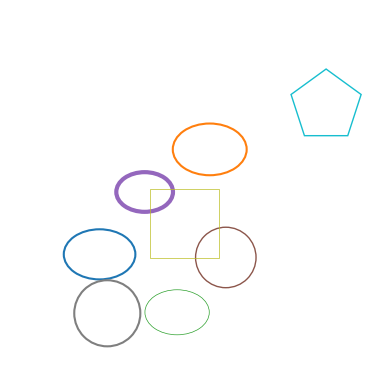[{"shape": "oval", "thickness": 1.5, "radius": 0.46, "center": [0.259, 0.339]}, {"shape": "oval", "thickness": 1.5, "radius": 0.48, "center": [0.545, 0.612]}, {"shape": "oval", "thickness": 0.5, "radius": 0.42, "center": [0.46, 0.189]}, {"shape": "oval", "thickness": 3, "radius": 0.37, "center": [0.376, 0.501]}, {"shape": "circle", "thickness": 1, "radius": 0.39, "center": [0.587, 0.331]}, {"shape": "circle", "thickness": 1.5, "radius": 0.43, "center": [0.279, 0.186]}, {"shape": "square", "thickness": 0.5, "radius": 0.45, "center": [0.478, 0.42]}, {"shape": "pentagon", "thickness": 1, "radius": 0.48, "center": [0.847, 0.725]}]